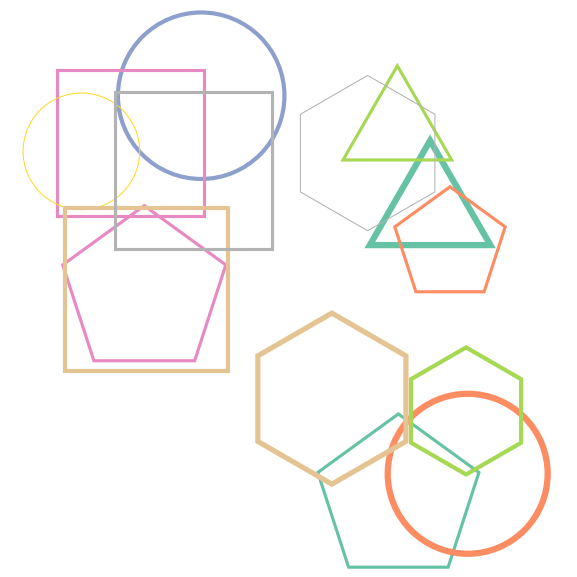[{"shape": "triangle", "thickness": 3, "radius": 0.6, "center": [0.745, 0.635]}, {"shape": "pentagon", "thickness": 1.5, "radius": 0.73, "center": [0.69, 0.136]}, {"shape": "pentagon", "thickness": 1.5, "radius": 0.5, "center": [0.779, 0.575]}, {"shape": "circle", "thickness": 3, "radius": 0.69, "center": [0.81, 0.179]}, {"shape": "circle", "thickness": 2, "radius": 0.72, "center": [0.348, 0.833]}, {"shape": "square", "thickness": 1.5, "radius": 0.64, "center": [0.226, 0.752]}, {"shape": "pentagon", "thickness": 1.5, "radius": 0.74, "center": [0.25, 0.495]}, {"shape": "triangle", "thickness": 1.5, "radius": 0.54, "center": [0.688, 0.776]}, {"shape": "hexagon", "thickness": 2, "radius": 0.55, "center": [0.807, 0.288]}, {"shape": "circle", "thickness": 0.5, "radius": 0.5, "center": [0.141, 0.737]}, {"shape": "hexagon", "thickness": 2.5, "radius": 0.74, "center": [0.575, 0.309]}, {"shape": "square", "thickness": 2, "radius": 0.71, "center": [0.253, 0.498]}, {"shape": "square", "thickness": 1.5, "radius": 0.68, "center": [0.335, 0.703]}, {"shape": "hexagon", "thickness": 0.5, "radius": 0.67, "center": [0.637, 0.734]}]